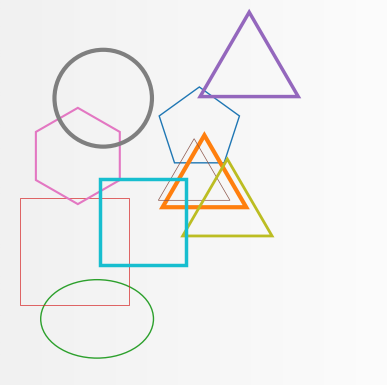[{"shape": "pentagon", "thickness": 1, "radius": 0.54, "center": [0.514, 0.665]}, {"shape": "triangle", "thickness": 3, "radius": 0.62, "center": [0.527, 0.524]}, {"shape": "oval", "thickness": 1, "radius": 0.73, "center": [0.251, 0.172]}, {"shape": "square", "thickness": 0.5, "radius": 0.7, "center": [0.193, 0.347]}, {"shape": "triangle", "thickness": 2.5, "radius": 0.73, "center": [0.643, 0.822]}, {"shape": "triangle", "thickness": 0.5, "radius": 0.53, "center": [0.501, 0.533]}, {"shape": "hexagon", "thickness": 1.5, "radius": 0.63, "center": [0.201, 0.595]}, {"shape": "circle", "thickness": 3, "radius": 0.63, "center": [0.266, 0.745]}, {"shape": "triangle", "thickness": 2, "radius": 0.67, "center": [0.587, 0.454]}, {"shape": "square", "thickness": 2.5, "radius": 0.56, "center": [0.369, 0.424]}]